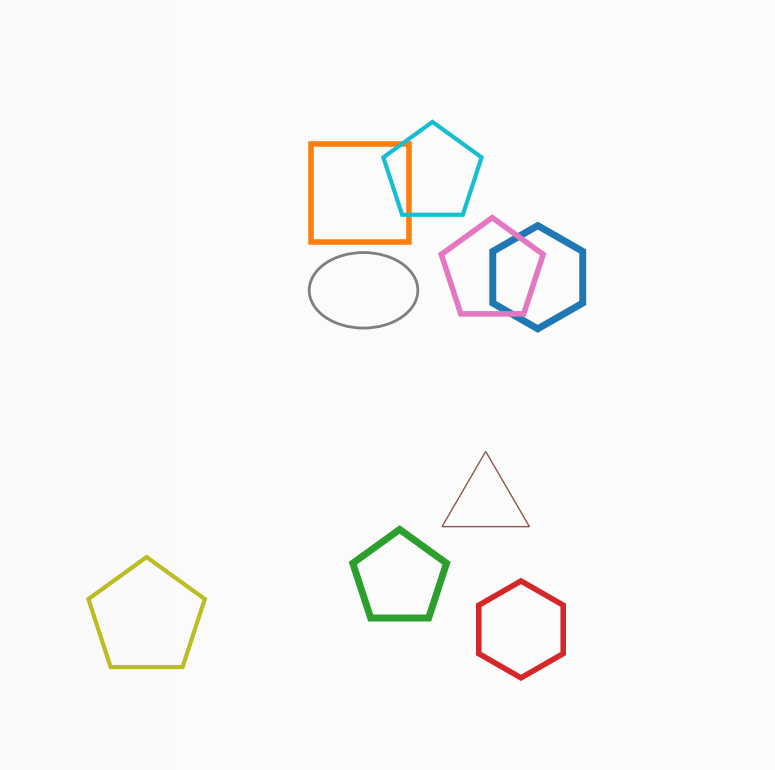[{"shape": "hexagon", "thickness": 2.5, "radius": 0.34, "center": [0.694, 0.64]}, {"shape": "square", "thickness": 2, "radius": 0.32, "center": [0.465, 0.749]}, {"shape": "pentagon", "thickness": 2.5, "radius": 0.32, "center": [0.516, 0.249]}, {"shape": "hexagon", "thickness": 2, "radius": 0.31, "center": [0.672, 0.183]}, {"shape": "triangle", "thickness": 0.5, "radius": 0.33, "center": [0.627, 0.349]}, {"shape": "pentagon", "thickness": 2, "radius": 0.35, "center": [0.635, 0.648]}, {"shape": "oval", "thickness": 1, "radius": 0.35, "center": [0.469, 0.623]}, {"shape": "pentagon", "thickness": 1.5, "radius": 0.39, "center": [0.189, 0.198]}, {"shape": "pentagon", "thickness": 1.5, "radius": 0.33, "center": [0.558, 0.775]}]